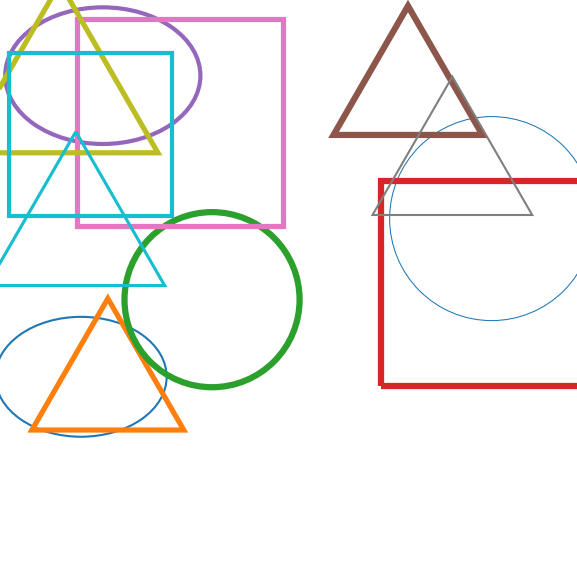[{"shape": "oval", "thickness": 1, "radius": 0.74, "center": [0.14, 0.347]}, {"shape": "circle", "thickness": 0.5, "radius": 0.88, "center": [0.851, 0.621]}, {"shape": "triangle", "thickness": 2.5, "radius": 0.76, "center": [0.187, 0.33]}, {"shape": "circle", "thickness": 3, "radius": 0.76, "center": [0.367, 0.48]}, {"shape": "square", "thickness": 3, "radius": 0.89, "center": [0.837, 0.508]}, {"shape": "oval", "thickness": 2, "radius": 0.85, "center": [0.178, 0.868]}, {"shape": "triangle", "thickness": 3, "radius": 0.74, "center": [0.706, 0.84]}, {"shape": "square", "thickness": 2.5, "radius": 0.89, "center": [0.312, 0.787]}, {"shape": "triangle", "thickness": 1, "radius": 0.8, "center": [0.783, 0.707]}, {"shape": "triangle", "thickness": 2.5, "radius": 0.98, "center": [0.104, 0.832]}, {"shape": "square", "thickness": 2, "radius": 0.71, "center": [0.157, 0.766]}, {"shape": "triangle", "thickness": 1.5, "radius": 0.89, "center": [0.131, 0.593]}]